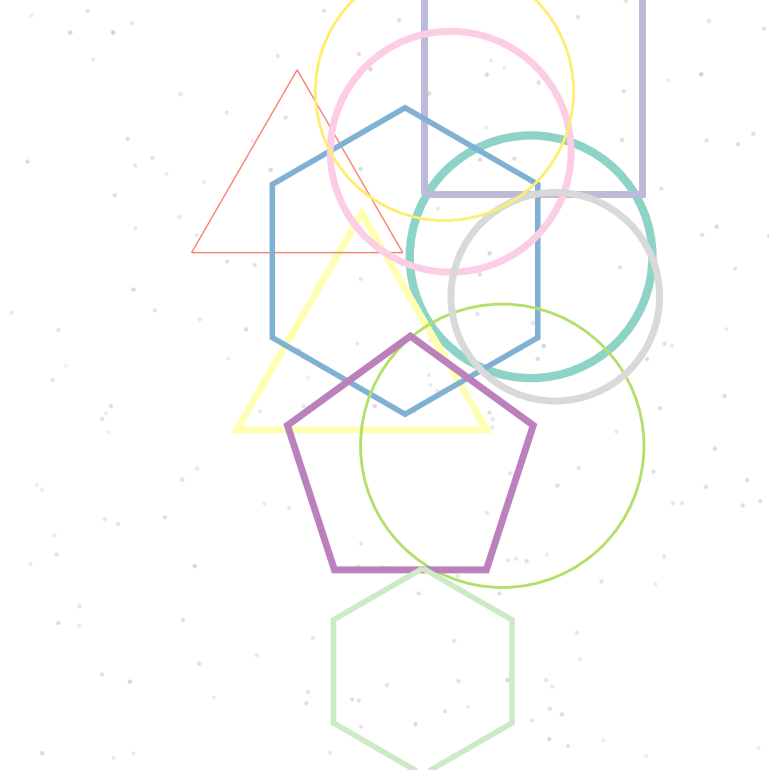[{"shape": "circle", "thickness": 3, "radius": 0.79, "center": [0.69, 0.667]}, {"shape": "triangle", "thickness": 2.5, "radius": 0.94, "center": [0.47, 0.535]}, {"shape": "square", "thickness": 2.5, "radius": 0.71, "center": [0.692, 0.89]}, {"shape": "triangle", "thickness": 0.5, "radius": 0.79, "center": [0.386, 0.751]}, {"shape": "hexagon", "thickness": 2, "radius": 1.0, "center": [0.526, 0.661]}, {"shape": "circle", "thickness": 1, "radius": 0.92, "center": [0.652, 0.421]}, {"shape": "circle", "thickness": 2.5, "radius": 0.78, "center": [0.585, 0.803]}, {"shape": "circle", "thickness": 2.5, "radius": 0.68, "center": [0.721, 0.615]}, {"shape": "pentagon", "thickness": 2.5, "radius": 0.84, "center": [0.533, 0.396]}, {"shape": "hexagon", "thickness": 2, "radius": 0.67, "center": [0.549, 0.128]}, {"shape": "circle", "thickness": 1, "radius": 0.84, "center": [0.577, 0.881]}]